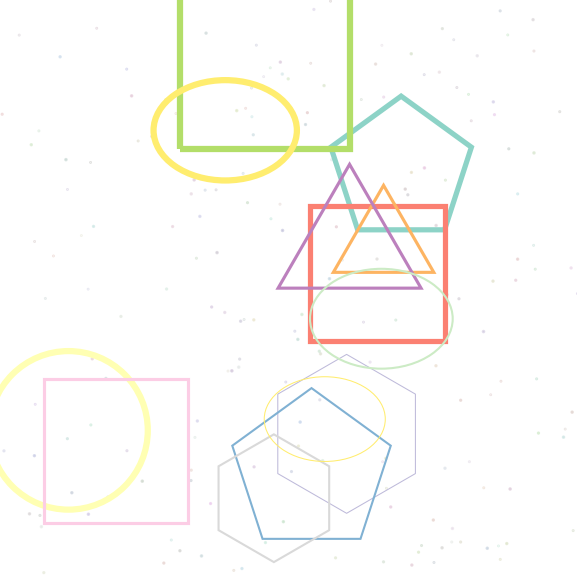[{"shape": "pentagon", "thickness": 2.5, "radius": 0.64, "center": [0.695, 0.705]}, {"shape": "circle", "thickness": 3, "radius": 0.69, "center": [0.119, 0.254]}, {"shape": "hexagon", "thickness": 0.5, "radius": 0.69, "center": [0.6, 0.248]}, {"shape": "square", "thickness": 2.5, "radius": 0.58, "center": [0.654, 0.526]}, {"shape": "pentagon", "thickness": 1, "radius": 0.72, "center": [0.539, 0.183]}, {"shape": "triangle", "thickness": 1.5, "radius": 0.5, "center": [0.664, 0.578]}, {"shape": "square", "thickness": 3, "radius": 0.74, "center": [0.459, 0.889]}, {"shape": "square", "thickness": 1.5, "radius": 0.62, "center": [0.202, 0.218]}, {"shape": "hexagon", "thickness": 1, "radius": 0.55, "center": [0.474, 0.136]}, {"shape": "triangle", "thickness": 1.5, "radius": 0.71, "center": [0.605, 0.572]}, {"shape": "oval", "thickness": 1, "radius": 0.62, "center": [0.66, 0.447]}, {"shape": "oval", "thickness": 3, "radius": 0.62, "center": [0.39, 0.774]}, {"shape": "oval", "thickness": 0.5, "radius": 0.52, "center": [0.562, 0.273]}]